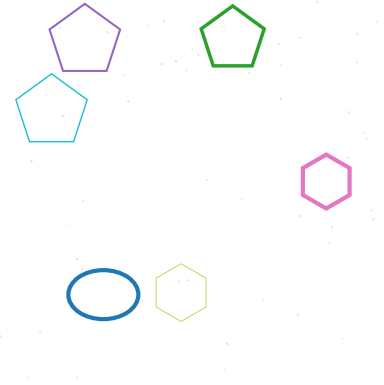[{"shape": "oval", "thickness": 3, "radius": 0.45, "center": [0.268, 0.235]}, {"shape": "pentagon", "thickness": 2.5, "radius": 0.43, "center": [0.604, 0.899]}, {"shape": "pentagon", "thickness": 1.5, "radius": 0.48, "center": [0.22, 0.894]}, {"shape": "hexagon", "thickness": 3, "radius": 0.35, "center": [0.847, 0.528]}, {"shape": "hexagon", "thickness": 0.5, "radius": 0.37, "center": [0.47, 0.24]}, {"shape": "pentagon", "thickness": 1, "radius": 0.49, "center": [0.134, 0.711]}]